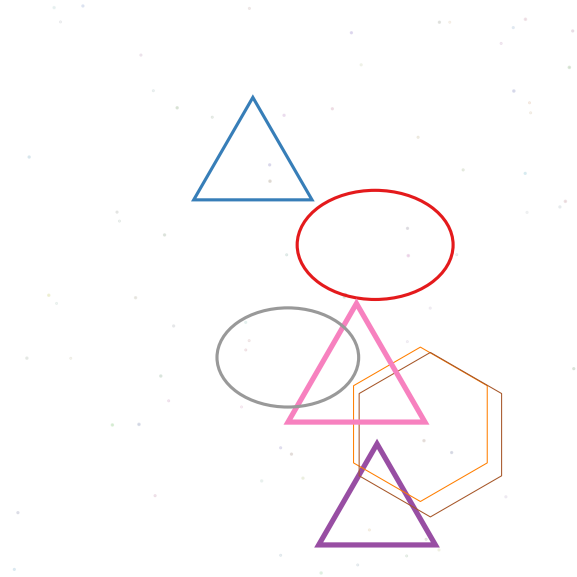[{"shape": "oval", "thickness": 1.5, "radius": 0.68, "center": [0.65, 0.575]}, {"shape": "triangle", "thickness": 1.5, "radius": 0.59, "center": [0.438, 0.712]}, {"shape": "triangle", "thickness": 2.5, "radius": 0.58, "center": [0.653, 0.114]}, {"shape": "hexagon", "thickness": 0.5, "radius": 0.67, "center": [0.728, 0.264]}, {"shape": "hexagon", "thickness": 0.5, "radius": 0.71, "center": [0.745, 0.246]}, {"shape": "triangle", "thickness": 2.5, "radius": 0.68, "center": [0.617, 0.337]}, {"shape": "oval", "thickness": 1.5, "radius": 0.61, "center": [0.498, 0.38]}]